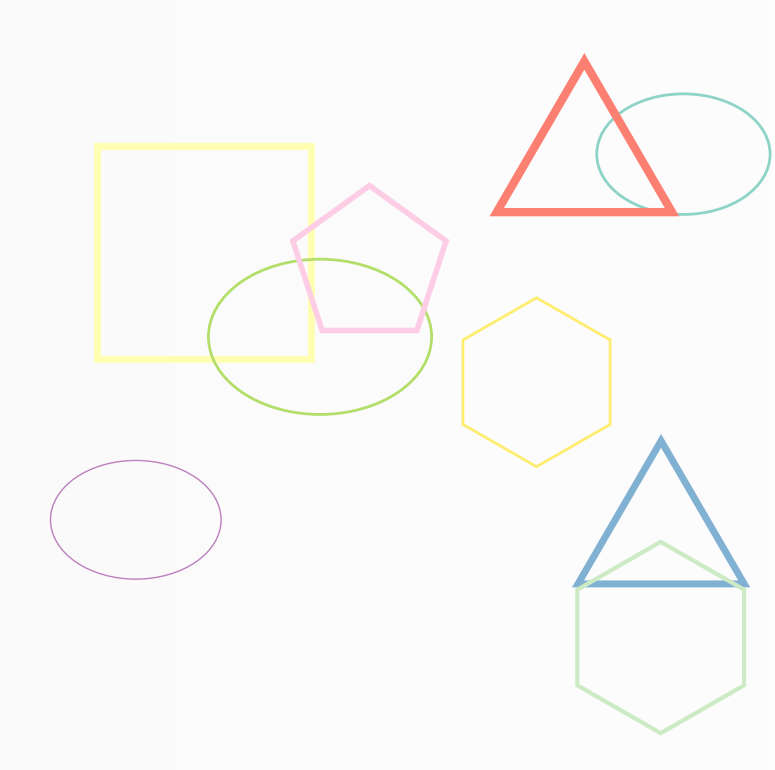[{"shape": "oval", "thickness": 1, "radius": 0.56, "center": [0.882, 0.8]}, {"shape": "square", "thickness": 2.5, "radius": 0.69, "center": [0.263, 0.672]}, {"shape": "triangle", "thickness": 3, "radius": 0.65, "center": [0.754, 0.79]}, {"shape": "triangle", "thickness": 2.5, "radius": 0.62, "center": [0.853, 0.304]}, {"shape": "oval", "thickness": 1, "radius": 0.72, "center": [0.413, 0.563]}, {"shape": "pentagon", "thickness": 2, "radius": 0.52, "center": [0.477, 0.655]}, {"shape": "oval", "thickness": 0.5, "radius": 0.55, "center": [0.175, 0.325]}, {"shape": "hexagon", "thickness": 1.5, "radius": 0.62, "center": [0.853, 0.172]}, {"shape": "hexagon", "thickness": 1, "radius": 0.55, "center": [0.692, 0.504]}]